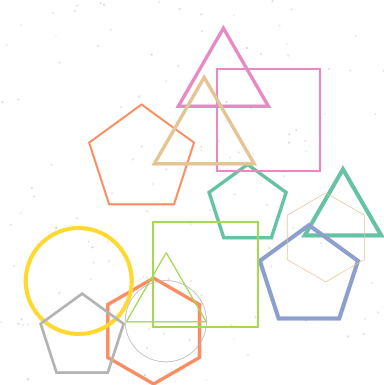[{"shape": "pentagon", "thickness": 2.5, "radius": 0.53, "center": [0.643, 0.468]}, {"shape": "triangle", "thickness": 3, "radius": 0.57, "center": [0.891, 0.446]}, {"shape": "pentagon", "thickness": 1.5, "radius": 0.72, "center": [0.368, 0.585]}, {"shape": "hexagon", "thickness": 2.5, "radius": 0.69, "center": [0.399, 0.14]}, {"shape": "pentagon", "thickness": 3, "radius": 0.67, "center": [0.802, 0.281]}, {"shape": "square", "thickness": 1.5, "radius": 0.67, "center": [0.697, 0.688]}, {"shape": "triangle", "thickness": 2.5, "radius": 0.68, "center": [0.58, 0.792]}, {"shape": "triangle", "thickness": 1, "radius": 0.6, "center": [0.432, 0.224]}, {"shape": "square", "thickness": 1.5, "radius": 0.68, "center": [0.534, 0.286]}, {"shape": "circle", "thickness": 3, "radius": 0.69, "center": [0.205, 0.27]}, {"shape": "hexagon", "thickness": 0.5, "radius": 0.58, "center": [0.846, 0.383]}, {"shape": "triangle", "thickness": 2.5, "radius": 0.75, "center": [0.53, 0.649]}, {"shape": "pentagon", "thickness": 2, "radius": 0.57, "center": [0.213, 0.124]}, {"shape": "circle", "thickness": 0.5, "radius": 0.53, "center": [0.431, 0.166]}]